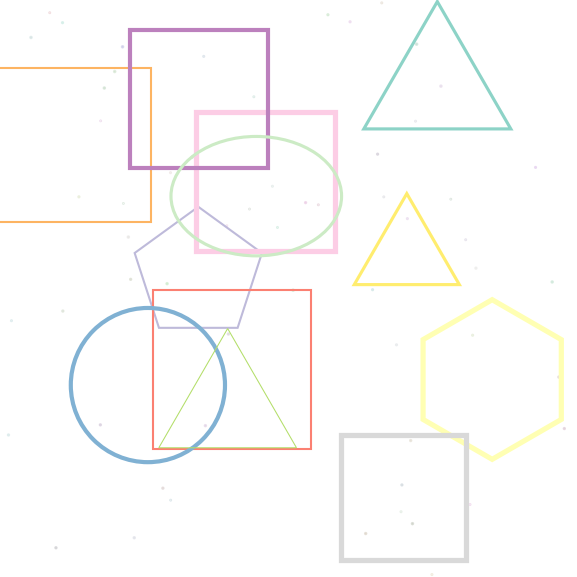[{"shape": "triangle", "thickness": 1.5, "radius": 0.73, "center": [0.757, 0.849]}, {"shape": "hexagon", "thickness": 2.5, "radius": 0.69, "center": [0.852, 0.342]}, {"shape": "pentagon", "thickness": 1, "radius": 0.58, "center": [0.343, 0.525]}, {"shape": "square", "thickness": 1, "radius": 0.69, "center": [0.402, 0.36]}, {"shape": "circle", "thickness": 2, "radius": 0.67, "center": [0.256, 0.332]}, {"shape": "square", "thickness": 1, "radius": 0.67, "center": [0.128, 0.748]}, {"shape": "triangle", "thickness": 0.5, "radius": 0.69, "center": [0.394, 0.293]}, {"shape": "square", "thickness": 2.5, "radius": 0.6, "center": [0.46, 0.685]}, {"shape": "square", "thickness": 2.5, "radius": 0.54, "center": [0.698, 0.138]}, {"shape": "square", "thickness": 2, "radius": 0.6, "center": [0.344, 0.827]}, {"shape": "oval", "thickness": 1.5, "radius": 0.74, "center": [0.444, 0.659]}, {"shape": "triangle", "thickness": 1.5, "radius": 0.53, "center": [0.704, 0.559]}]